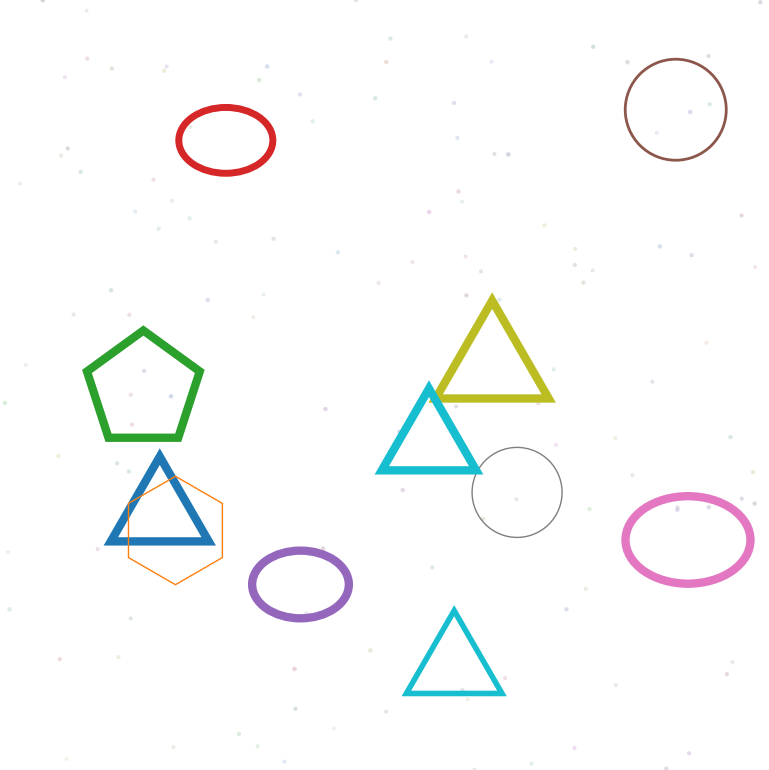[{"shape": "triangle", "thickness": 3, "radius": 0.37, "center": [0.207, 0.334]}, {"shape": "hexagon", "thickness": 0.5, "radius": 0.35, "center": [0.228, 0.311]}, {"shape": "pentagon", "thickness": 3, "radius": 0.38, "center": [0.186, 0.494]}, {"shape": "oval", "thickness": 2.5, "radius": 0.31, "center": [0.293, 0.818]}, {"shape": "oval", "thickness": 3, "radius": 0.31, "center": [0.39, 0.241]}, {"shape": "circle", "thickness": 1, "radius": 0.33, "center": [0.878, 0.858]}, {"shape": "oval", "thickness": 3, "radius": 0.41, "center": [0.893, 0.299]}, {"shape": "circle", "thickness": 0.5, "radius": 0.29, "center": [0.672, 0.361]}, {"shape": "triangle", "thickness": 3, "radius": 0.42, "center": [0.639, 0.525]}, {"shape": "triangle", "thickness": 3, "radius": 0.35, "center": [0.557, 0.425]}, {"shape": "triangle", "thickness": 2, "radius": 0.36, "center": [0.59, 0.135]}]